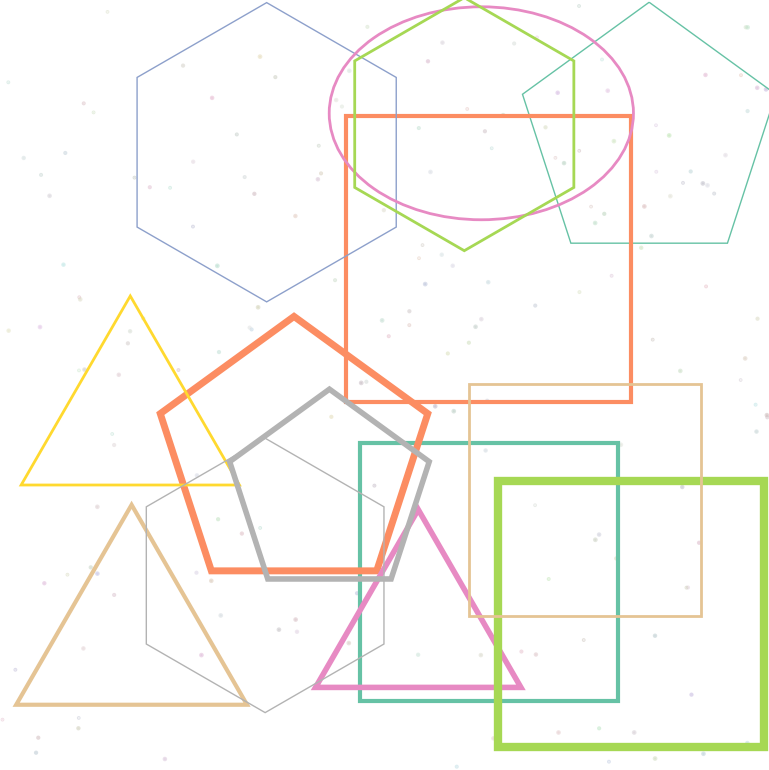[{"shape": "square", "thickness": 1.5, "radius": 0.84, "center": [0.635, 0.257]}, {"shape": "pentagon", "thickness": 0.5, "radius": 0.86, "center": [0.843, 0.824]}, {"shape": "square", "thickness": 1.5, "radius": 0.93, "center": [0.634, 0.663]}, {"shape": "pentagon", "thickness": 2.5, "radius": 0.91, "center": [0.382, 0.406]}, {"shape": "hexagon", "thickness": 0.5, "radius": 0.97, "center": [0.346, 0.802]}, {"shape": "triangle", "thickness": 2, "radius": 0.77, "center": [0.543, 0.184]}, {"shape": "oval", "thickness": 1, "radius": 0.99, "center": [0.625, 0.853]}, {"shape": "hexagon", "thickness": 1, "radius": 0.82, "center": [0.603, 0.839]}, {"shape": "square", "thickness": 3, "radius": 0.86, "center": [0.82, 0.202]}, {"shape": "triangle", "thickness": 1, "radius": 0.82, "center": [0.169, 0.452]}, {"shape": "triangle", "thickness": 1.5, "radius": 0.87, "center": [0.171, 0.171]}, {"shape": "square", "thickness": 1, "radius": 0.75, "center": [0.76, 0.351]}, {"shape": "pentagon", "thickness": 2, "radius": 0.68, "center": [0.428, 0.358]}, {"shape": "hexagon", "thickness": 0.5, "radius": 0.89, "center": [0.344, 0.253]}]